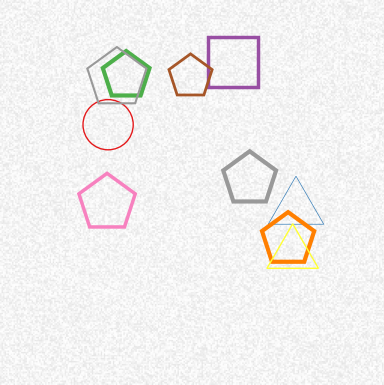[{"shape": "circle", "thickness": 1, "radius": 0.33, "center": [0.281, 0.676]}, {"shape": "triangle", "thickness": 0.5, "radius": 0.42, "center": [0.769, 0.459]}, {"shape": "pentagon", "thickness": 3, "radius": 0.32, "center": [0.328, 0.804]}, {"shape": "square", "thickness": 2.5, "radius": 0.32, "center": [0.605, 0.839]}, {"shape": "pentagon", "thickness": 3, "radius": 0.36, "center": [0.748, 0.378]}, {"shape": "triangle", "thickness": 1, "radius": 0.39, "center": [0.76, 0.342]}, {"shape": "pentagon", "thickness": 2, "radius": 0.29, "center": [0.495, 0.801]}, {"shape": "pentagon", "thickness": 2.5, "radius": 0.38, "center": [0.278, 0.473]}, {"shape": "pentagon", "thickness": 1.5, "radius": 0.4, "center": [0.304, 0.797]}, {"shape": "pentagon", "thickness": 3, "radius": 0.36, "center": [0.649, 0.535]}]